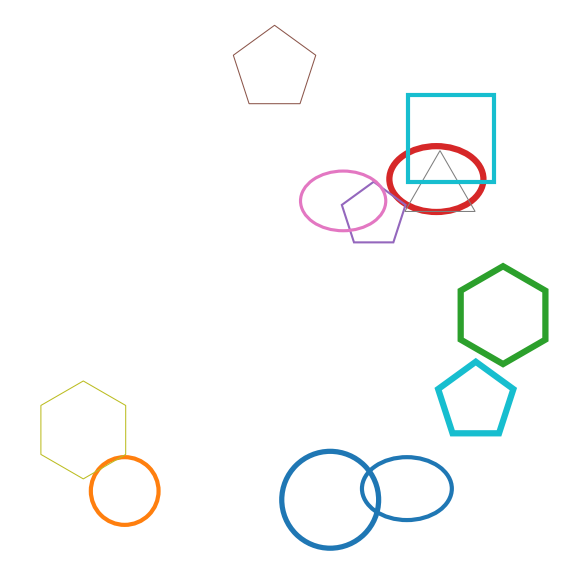[{"shape": "circle", "thickness": 2.5, "radius": 0.42, "center": [0.572, 0.134]}, {"shape": "oval", "thickness": 2, "radius": 0.39, "center": [0.705, 0.153]}, {"shape": "circle", "thickness": 2, "radius": 0.29, "center": [0.216, 0.149]}, {"shape": "hexagon", "thickness": 3, "radius": 0.42, "center": [0.871, 0.453]}, {"shape": "oval", "thickness": 3, "radius": 0.41, "center": [0.756, 0.689]}, {"shape": "pentagon", "thickness": 1, "radius": 0.29, "center": [0.647, 0.626]}, {"shape": "pentagon", "thickness": 0.5, "radius": 0.38, "center": [0.475, 0.88]}, {"shape": "oval", "thickness": 1.5, "radius": 0.37, "center": [0.594, 0.651]}, {"shape": "triangle", "thickness": 0.5, "radius": 0.35, "center": [0.762, 0.668]}, {"shape": "hexagon", "thickness": 0.5, "radius": 0.42, "center": [0.144, 0.255]}, {"shape": "square", "thickness": 2, "radius": 0.37, "center": [0.781, 0.759]}, {"shape": "pentagon", "thickness": 3, "radius": 0.34, "center": [0.824, 0.304]}]